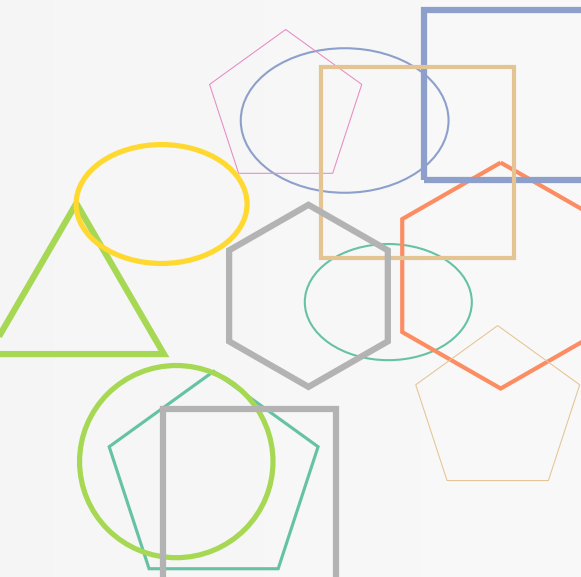[{"shape": "pentagon", "thickness": 1.5, "radius": 0.94, "center": [0.368, 0.167]}, {"shape": "oval", "thickness": 1, "radius": 0.72, "center": [0.668, 0.476]}, {"shape": "hexagon", "thickness": 2, "radius": 0.98, "center": [0.861, 0.522]}, {"shape": "oval", "thickness": 1, "radius": 0.89, "center": [0.593, 0.79]}, {"shape": "square", "thickness": 3, "radius": 0.73, "center": [0.877, 0.835]}, {"shape": "pentagon", "thickness": 0.5, "radius": 0.69, "center": [0.491, 0.81]}, {"shape": "triangle", "thickness": 3, "radius": 0.87, "center": [0.131, 0.473]}, {"shape": "circle", "thickness": 2.5, "radius": 0.83, "center": [0.303, 0.2]}, {"shape": "oval", "thickness": 2.5, "radius": 0.74, "center": [0.278, 0.646]}, {"shape": "square", "thickness": 2, "radius": 0.83, "center": [0.718, 0.717]}, {"shape": "pentagon", "thickness": 0.5, "radius": 0.74, "center": [0.856, 0.287]}, {"shape": "hexagon", "thickness": 3, "radius": 0.79, "center": [0.531, 0.487]}, {"shape": "square", "thickness": 3, "radius": 0.75, "center": [0.429, 0.141]}]